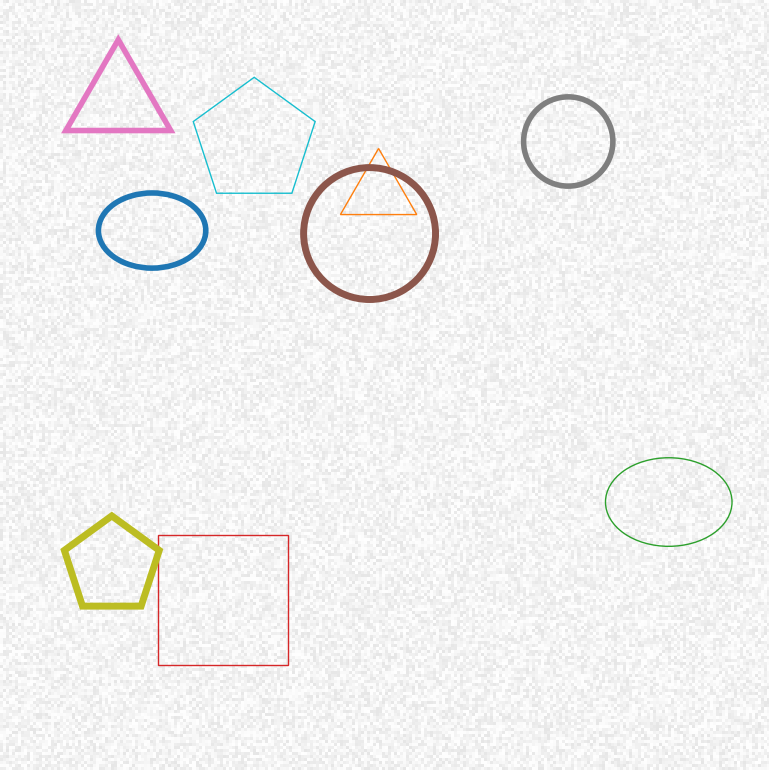[{"shape": "oval", "thickness": 2, "radius": 0.35, "center": [0.198, 0.701]}, {"shape": "triangle", "thickness": 0.5, "radius": 0.29, "center": [0.492, 0.75]}, {"shape": "oval", "thickness": 0.5, "radius": 0.41, "center": [0.869, 0.348]}, {"shape": "square", "thickness": 0.5, "radius": 0.42, "center": [0.289, 0.221]}, {"shape": "circle", "thickness": 2.5, "radius": 0.43, "center": [0.48, 0.697]}, {"shape": "triangle", "thickness": 2, "radius": 0.39, "center": [0.154, 0.87]}, {"shape": "circle", "thickness": 2, "radius": 0.29, "center": [0.738, 0.816]}, {"shape": "pentagon", "thickness": 2.5, "radius": 0.32, "center": [0.145, 0.265]}, {"shape": "pentagon", "thickness": 0.5, "radius": 0.42, "center": [0.33, 0.816]}]